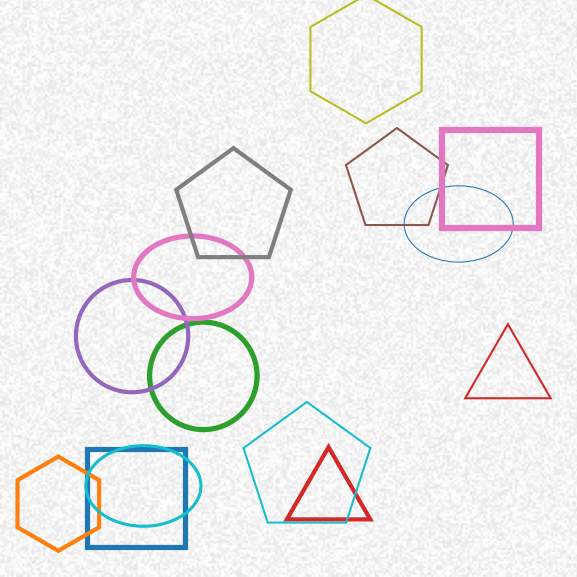[{"shape": "oval", "thickness": 0.5, "radius": 0.47, "center": [0.794, 0.611]}, {"shape": "square", "thickness": 2.5, "radius": 0.42, "center": [0.236, 0.136]}, {"shape": "hexagon", "thickness": 2, "radius": 0.41, "center": [0.101, 0.127]}, {"shape": "circle", "thickness": 2.5, "radius": 0.47, "center": [0.352, 0.348]}, {"shape": "triangle", "thickness": 2, "radius": 0.42, "center": [0.569, 0.141]}, {"shape": "triangle", "thickness": 1, "radius": 0.43, "center": [0.88, 0.352]}, {"shape": "circle", "thickness": 2, "radius": 0.49, "center": [0.229, 0.417]}, {"shape": "pentagon", "thickness": 1, "radius": 0.46, "center": [0.687, 0.685]}, {"shape": "square", "thickness": 3, "radius": 0.42, "center": [0.849, 0.689]}, {"shape": "oval", "thickness": 2.5, "radius": 0.51, "center": [0.334, 0.519]}, {"shape": "pentagon", "thickness": 2, "radius": 0.52, "center": [0.404, 0.638]}, {"shape": "hexagon", "thickness": 1, "radius": 0.56, "center": [0.634, 0.897]}, {"shape": "pentagon", "thickness": 1, "radius": 0.58, "center": [0.531, 0.188]}, {"shape": "oval", "thickness": 1.5, "radius": 0.5, "center": [0.248, 0.158]}]